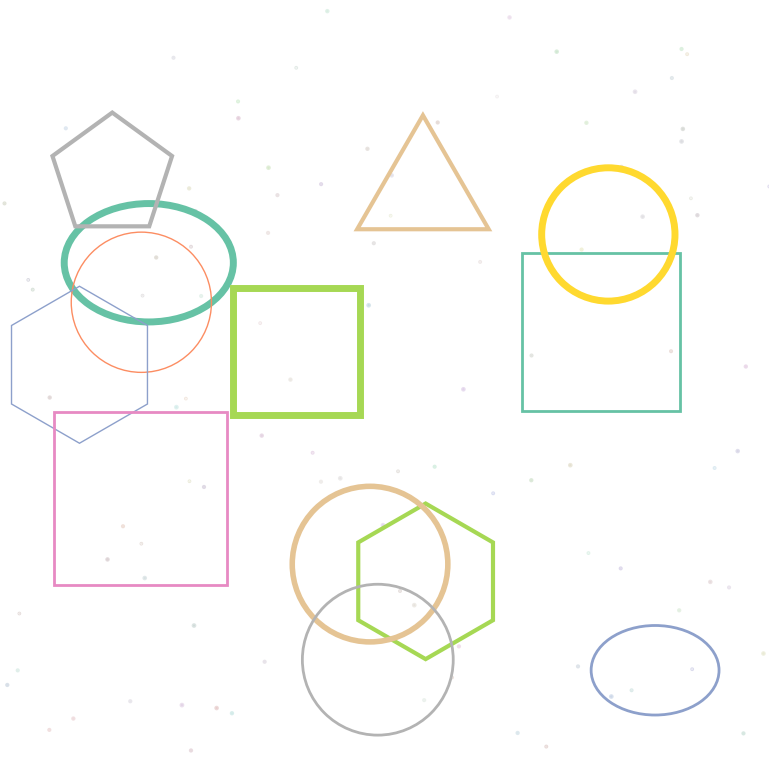[{"shape": "oval", "thickness": 2.5, "radius": 0.55, "center": [0.193, 0.659]}, {"shape": "square", "thickness": 1, "radius": 0.51, "center": [0.781, 0.569]}, {"shape": "circle", "thickness": 0.5, "radius": 0.46, "center": [0.184, 0.607]}, {"shape": "hexagon", "thickness": 0.5, "radius": 0.51, "center": [0.103, 0.526]}, {"shape": "oval", "thickness": 1, "radius": 0.42, "center": [0.851, 0.13]}, {"shape": "square", "thickness": 1, "radius": 0.56, "center": [0.182, 0.353]}, {"shape": "hexagon", "thickness": 1.5, "radius": 0.51, "center": [0.553, 0.245]}, {"shape": "square", "thickness": 2.5, "radius": 0.41, "center": [0.385, 0.543]}, {"shape": "circle", "thickness": 2.5, "radius": 0.43, "center": [0.79, 0.696]}, {"shape": "triangle", "thickness": 1.5, "radius": 0.49, "center": [0.549, 0.752]}, {"shape": "circle", "thickness": 2, "radius": 0.51, "center": [0.481, 0.267]}, {"shape": "pentagon", "thickness": 1.5, "radius": 0.41, "center": [0.146, 0.772]}, {"shape": "circle", "thickness": 1, "radius": 0.49, "center": [0.491, 0.143]}]